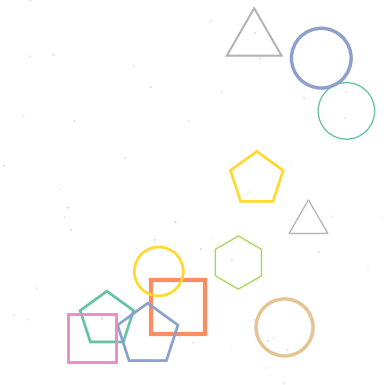[{"shape": "pentagon", "thickness": 2, "radius": 0.36, "center": [0.278, 0.171]}, {"shape": "circle", "thickness": 1, "radius": 0.37, "center": [0.9, 0.712]}, {"shape": "square", "thickness": 3, "radius": 0.35, "center": [0.462, 0.203]}, {"shape": "pentagon", "thickness": 2, "radius": 0.41, "center": [0.384, 0.13]}, {"shape": "circle", "thickness": 2.5, "radius": 0.39, "center": [0.834, 0.849]}, {"shape": "square", "thickness": 2, "radius": 0.31, "center": [0.238, 0.121]}, {"shape": "hexagon", "thickness": 1, "radius": 0.35, "center": [0.619, 0.318]}, {"shape": "circle", "thickness": 2, "radius": 0.32, "center": [0.412, 0.295]}, {"shape": "pentagon", "thickness": 2, "radius": 0.36, "center": [0.667, 0.535]}, {"shape": "circle", "thickness": 2.5, "radius": 0.37, "center": [0.739, 0.15]}, {"shape": "triangle", "thickness": 1.5, "radius": 0.41, "center": [0.66, 0.896]}, {"shape": "triangle", "thickness": 1, "radius": 0.29, "center": [0.801, 0.423]}]